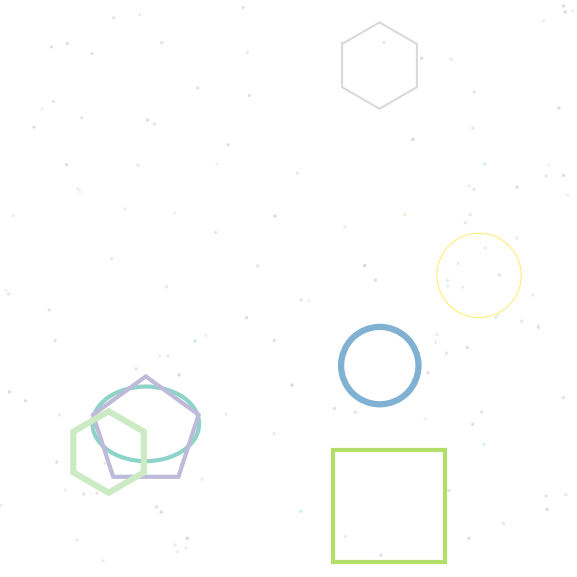[{"shape": "oval", "thickness": 2, "radius": 0.46, "center": [0.253, 0.265]}, {"shape": "pentagon", "thickness": 2, "radius": 0.48, "center": [0.252, 0.251]}, {"shape": "circle", "thickness": 3, "radius": 0.34, "center": [0.658, 0.366]}, {"shape": "square", "thickness": 2, "radius": 0.48, "center": [0.673, 0.123]}, {"shape": "hexagon", "thickness": 1, "radius": 0.37, "center": [0.657, 0.886]}, {"shape": "hexagon", "thickness": 3, "radius": 0.35, "center": [0.188, 0.216]}, {"shape": "circle", "thickness": 0.5, "radius": 0.37, "center": [0.83, 0.522]}]